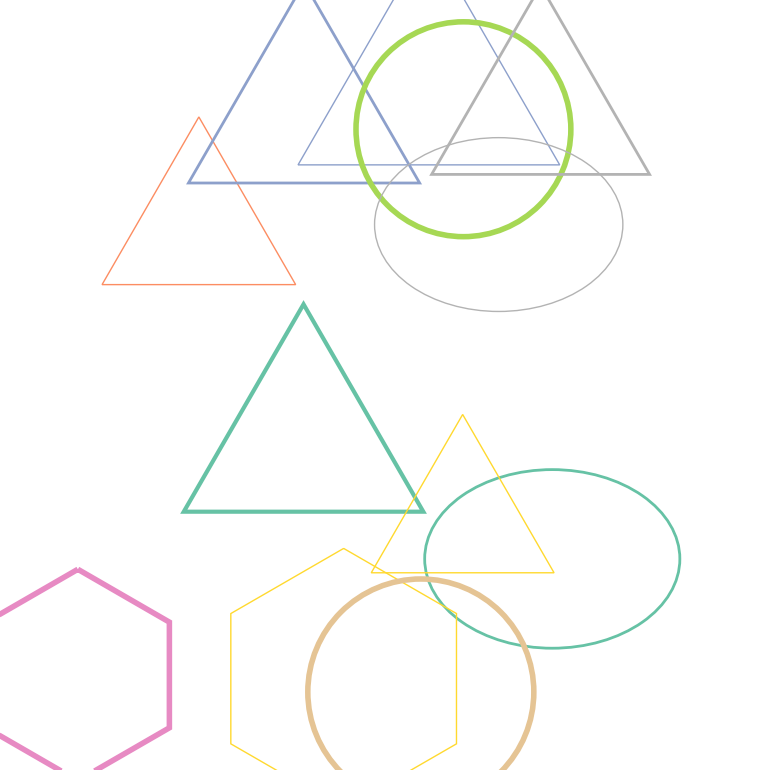[{"shape": "triangle", "thickness": 1.5, "radius": 0.9, "center": [0.394, 0.425]}, {"shape": "oval", "thickness": 1, "radius": 0.83, "center": [0.717, 0.274]}, {"shape": "triangle", "thickness": 0.5, "radius": 0.73, "center": [0.258, 0.703]}, {"shape": "triangle", "thickness": 0.5, "radius": 0.98, "center": [0.557, 0.884]}, {"shape": "triangle", "thickness": 1, "radius": 0.87, "center": [0.395, 0.849]}, {"shape": "hexagon", "thickness": 2, "radius": 0.69, "center": [0.101, 0.123]}, {"shape": "circle", "thickness": 2, "radius": 0.7, "center": [0.602, 0.832]}, {"shape": "triangle", "thickness": 0.5, "radius": 0.69, "center": [0.601, 0.325]}, {"shape": "hexagon", "thickness": 0.5, "radius": 0.85, "center": [0.446, 0.119]}, {"shape": "circle", "thickness": 2, "radius": 0.73, "center": [0.547, 0.101]}, {"shape": "oval", "thickness": 0.5, "radius": 0.81, "center": [0.648, 0.708]}, {"shape": "triangle", "thickness": 1, "radius": 0.82, "center": [0.702, 0.855]}]